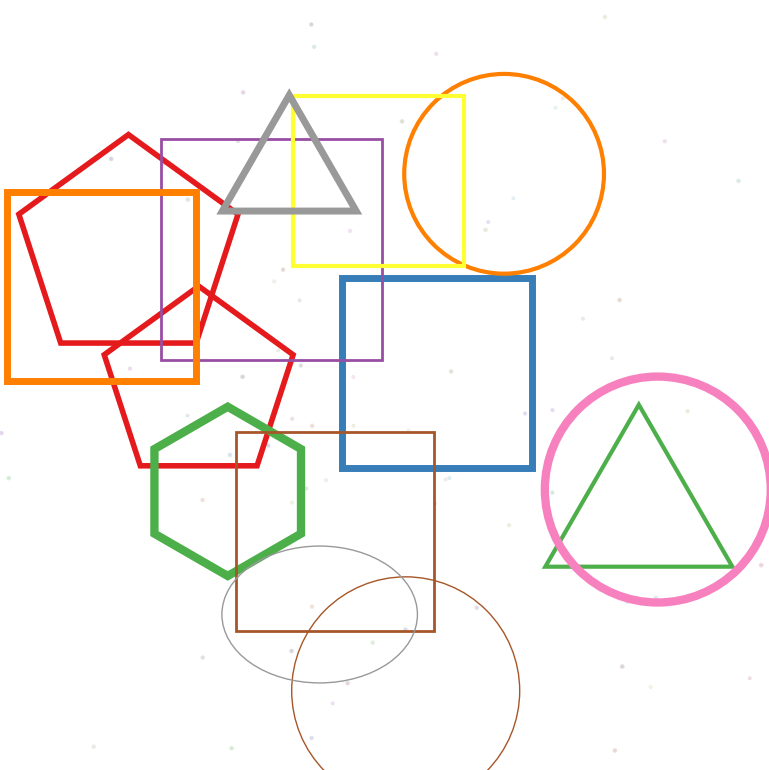[{"shape": "pentagon", "thickness": 2, "radius": 0.64, "center": [0.258, 0.499]}, {"shape": "pentagon", "thickness": 2, "radius": 0.75, "center": [0.167, 0.676]}, {"shape": "square", "thickness": 2.5, "radius": 0.62, "center": [0.567, 0.515]}, {"shape": "hexagon", "thickness": 3, "radius": 0.55, "center": [0.296, 0.362]}, {"shape": "triangle", "thickness": 1.5, "radius": 0.7, "center": [0.83, 0.334]}, {"shape": "square", "thickness": 1, "radius": 0.72, "center": [0.352, 0.676]}, {"shape": "square", "thickness": 2.5, "radius": 0.61, "center": [0.132, 0.628]}, {"shape": "circle", "thickness": 1.5, "radius": 0.65, "center": [0.655, 0.774]}, {"shape": "square", "thickness": 1.5, "radius": 0.55, "center": [0.491, 0.765]}, {"shape": "square", "thickness": 1, "radius": 0.65, "center": [0.435, 0.31]}, {"shape": "circle", "thickness": 0.5, "radius": 0.74, "center": [0.527, 0.103]}, {"shape": "circle", "thickness": 3, "radius": 0.73, "center": [0.854, 0.364]}, {"shape": "triangle", "thickness": 2.5, "radius": 0.5, "center": [0.376, 0.776]}, {"shape": "oval", "thickness": 0.5, "radius": 0.63, "center": [0.415, 0.202]}]